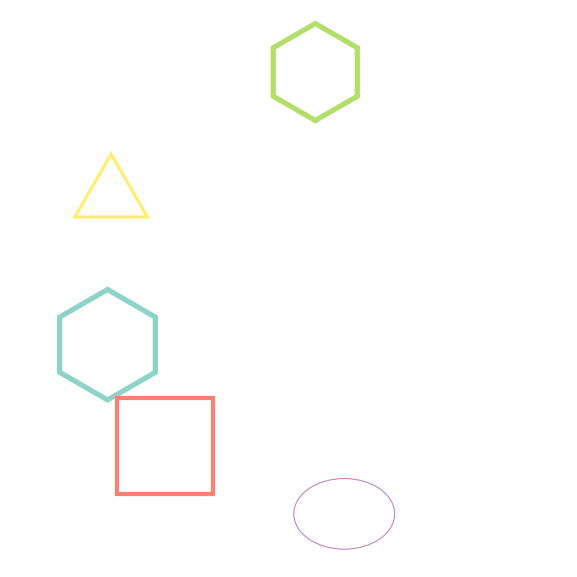[{"shape": "hexagon", "thickness": 2.5, "radius": 0.48, "center": [0.186, 0.402]}, {"shape": "square", "thickness": 2, "radius": 0.42, "center": [0.285, 0.227]}, {"shape": "hexagon", "thickness": 2.5, "radius": 0.42, "center": [0.546, 0.874]}, {"shape": "oval", "thickness": 0.5, "radius": 0.44, "center": [0.596, 0.109]}, {"shape": "triangle", "thickness": 1.5, "radius": 0.36, "center": [0.192, 0.66]}]